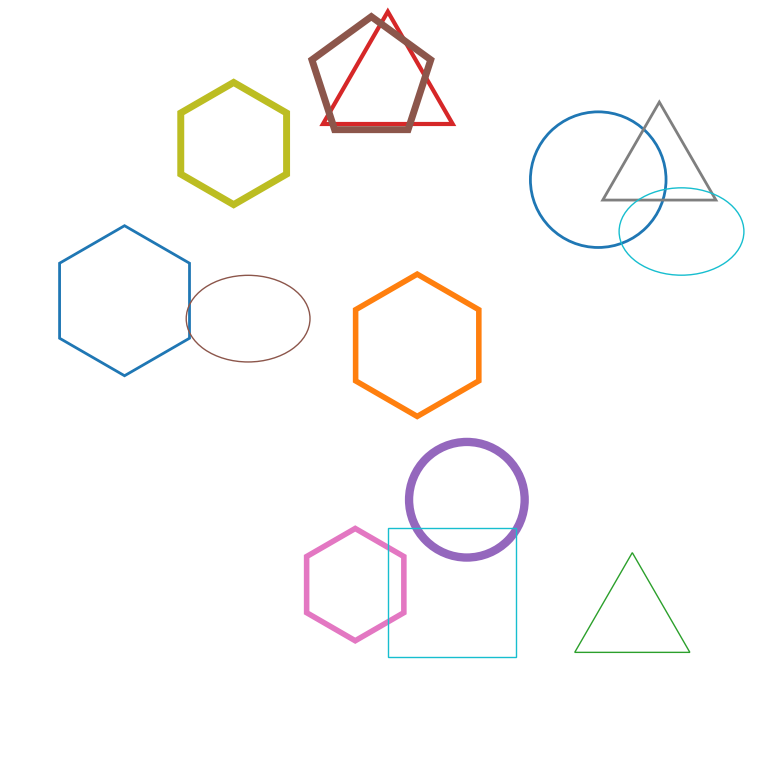[{"shape": "hexagon", "thickness": 1, "radius": 0.49, "center": [0.162, 0.609]}, {"shape": "circle", "thickness": 1, "radius": 0.44, "center": [0.777, 0.767]}, {"shape": "hexagon", "thickness": 2, "radius": 0.46, "center": [0.542, 0.552]}, {"shape": "triangle", "thickness": 0.5, "radius": 0.43, "center": [0.821, 0.196]}, {"shape": "triangle", "thickness": 1.5, "radius": 0.49, "center": [0.504, 0.888]}, {"shape": "circle", "thickness": 3, "radius": 0.38, "center": [0.606, 0.351]}, {"shape": "pentagon", "thickness": 2.5, "radius": 0.41, "center": [0.482, 0.897]}, {"shape": "oval", "thickness": 0.5, "radius": 0.4, "center": [0.322, 0.586]}, {"shape": "hexagon", "thickness": 2, "radius": 0.36, "center": [0.461, 0.241]}, {"shape": "triangle", "thickness": 1, "radius": 0.42, "center": [0.856, 0.783]}, {"shape": "hexagon", "thickness": 2.5, "radius": 0.4, "center": [0.303, 0.814]}, {"shape": "oval", "thickness": 0.5, "radius": 0.41, "center": [0.885, 0.699]}, {"shape": "square", "thickness": 0.5, "radius": 0.42, "center": [0.587, 0.23]}]